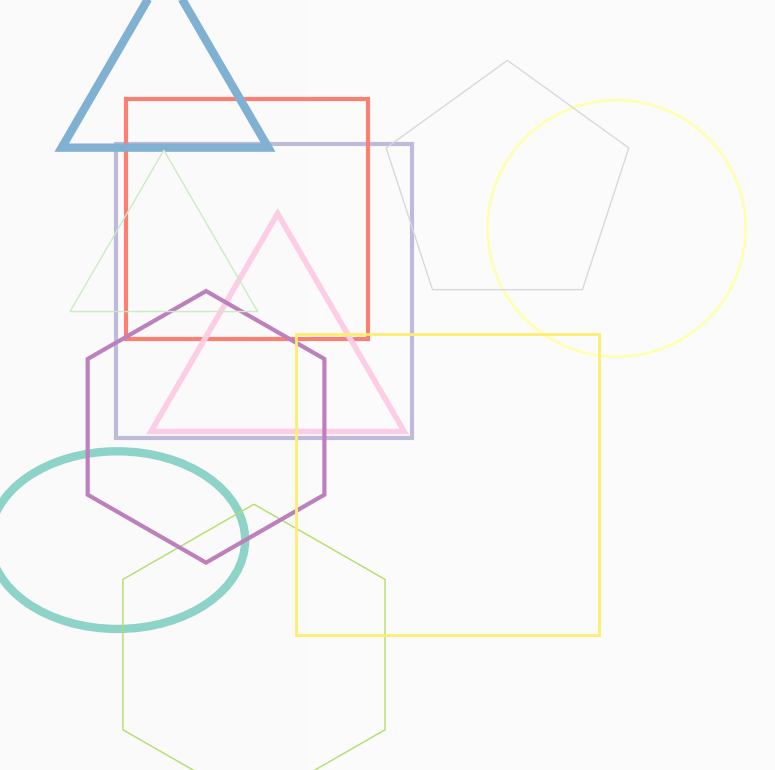[{"shape": "oval", "thickness": 3, "radius": 0.82, "center": [0.152, 0.299]}, {"shape": "circle", "thickness": 1, "radius": 0.83, "center": [0.796, 0.703]}, {"shape": "square", "thickness": 1.5, "radius": 0.95, "center": [0.34, 0.622]}, {"shape": "square", "thickness": 1.5, "radius": 0.78, "center": [0.318, 0.716]}, {"shape": "triangle", "thickness": 3, "radius": 0.77, "center": [0.213, 0.885]}, {"shape": "hexagon", "thickness": 0.5, "radius": 0.98, "center": [0.328, 0.15]}, {"shape": "triangle", "thickness": 2, "radius": 0.94, "center": [0.358, 0.534]}, {"shape": "pentagon", "thickness": 0.5, "radius": 0.82, "center": [0.655, 0.757]}, {"shape": "hexagon", "thickness": 1.5, "radius": 0.88, "center": [0.266, 0.446]}, {"shape": "triangle", "thickness": 0.5, "radius": 0.7, "center": [0.211, 0.665]}, {"shape": "square", "thickness": 1, "radius": 0.97, "center": [0.577, 0.371]}]